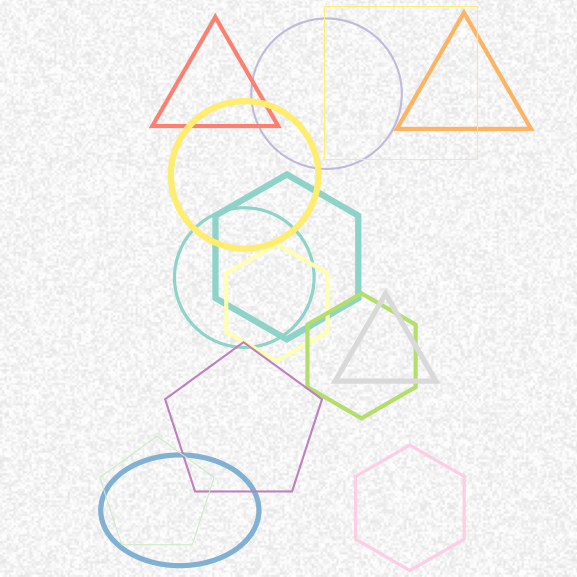[{"shape": "circle", "thickness": 1.5, "radius": 0.6, "center": [0.423, 0.519]}, {"shape": "hexagon", "thickness": 3, "radius": 0.71, "center": [0.497, 0.554]}, {"shape": "hexagon", "thickness": 2, "radius": 0.51, "center": [0.48, 0.475]}, {"shape": "circle", "thickness": 1, "radius": 0.65, "center": [0.566, 0.837]}, {"shape": "triangle", "thickness": 2, "radius": 0.63, "center": [0.373, 0.844]}, {"shape": "oval", "thickness": 2.5, "radius": 0.68, "center": [0.311, 0.116]}, {"shape": "triangle", "thickness": 2, "radius": 0.67, "center": [0.803, 0.843]}, {"shape": "hexagon", "thickness": 2, "radius": 0.54, "center": [0.626, 0.383]}, {"shape": "hexagon", "thickness": 1.5, "radius": 0.54, "center": [0.71, 0.12]}, {"shape": "triangle", "thickness": 2.5, "radius": 0.5, "center": [0.668, 0.39]}, {"shape": "pentagon", "thickness": 1, "radius": 0.71, "center": [0.422, 0.264]}, {"shape": "pentagon", "thickness": 0.5, "radius": 0.52, "center": [0.272, 0.14]}, {"shape": "square", "thickness": 0.5, "radius": 0.66, "center": [0.694, 0.857]}, {"shape": "circle", "thickness": 3, "radius": 0.64, "center": [0.424, 0.696]}]